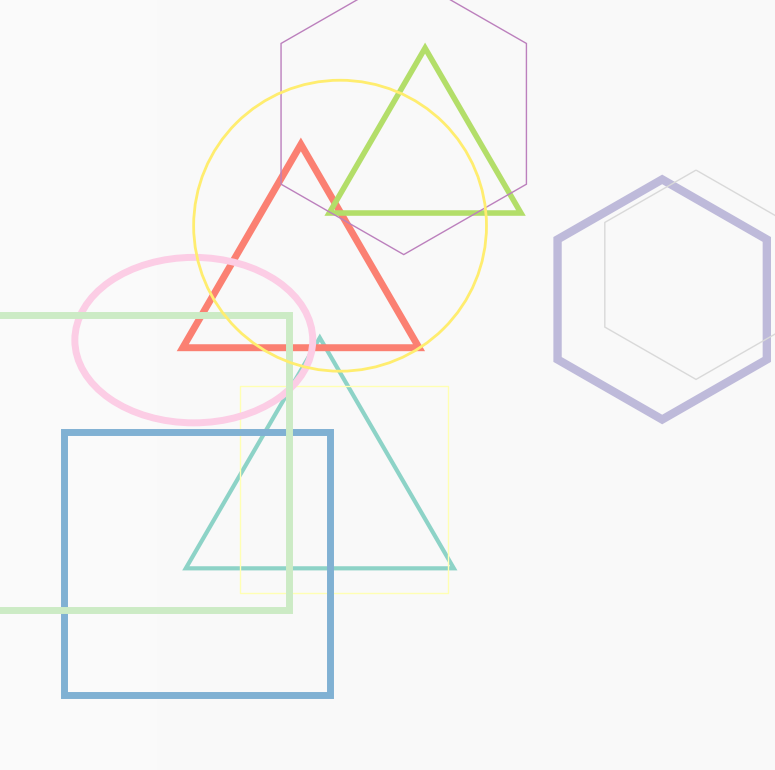[{"shape": "triangle", "thickness": 1.5, "radius": 1.0, "center": [0.413, 0.362]}, {"shape": "square", "thickness": 0.5, "radius": 0.67, "center": [0.443, 0.364]}, {"shape": "hexagon", "thickness": 3, "radius": 0.78, "center": [0.854, 0.611]}, {"shape": "triangle", "thickness": 2.5, "radius": 0.88, "center": [0.388, 0.636]}, {"shape": "square", "thickness": 2.5, "radius": 0.86, "center": [0.254, 0.268]}, {"shape": "triangle", "thickness": 2, "radius": 0.71, "center": [0.548, 0.795]}, {"shape": "oval", "thickness": 2.5, "radius": 0.77, "center": [0.25, 0.558]}, {"shape": "hexagon", "thickness": 0.5, "radius": 0.68, "center": [0.898, 0.643]}, {"shape": "hexagon", "thickness": 0.5, "radius": 0.91, "center": [0.521, 0.852]}, {"shape": "square", "thickness": 2.5, "radius": 0.96, "center": [0.182, 0.399]}, {"shape": "circle", "thickness": 1, "radius": 0.94, "center": [0.439, 0.707]}]